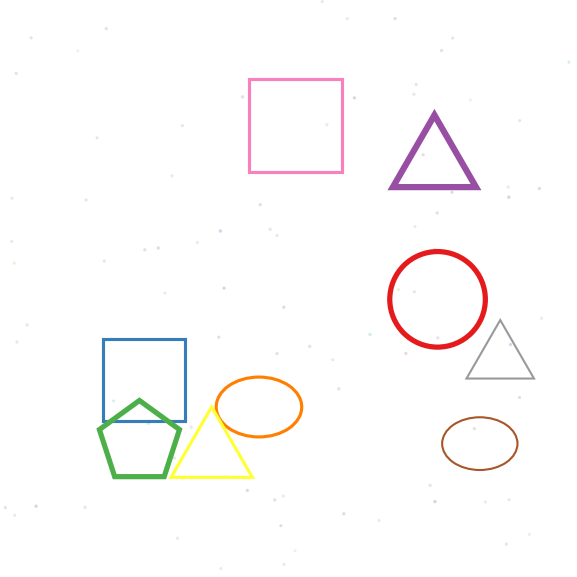[{"shape": "circle", "thickness": 2.5, "radius": 0.41, "center": [0.758, 0.481]}, {"shape": "square", "thickness": 1.5, "radius": 0.36, "center": [0.249, 0.342]}, {"shape": "pentagon", "thickness": 2.5, "radius": 0.36, "center": [0.241, 0.233]}, {"shape": "triangle", "thickness": 3, "radius": 0.42, "center": [0.752, 0.717]}, {"shape": "oval", "thickness": 1.5, "radius": 0.37, "center": [0.448, 0.294]}, {"shape": "triangle", "thickness": 1.5, "radius": 0.41, "center": [0.367, 0.213]}, {"shape": "oval", "thickness": 1, "radius": 0.33, "center": [0.831, 0.231]}, {"shape": "square", "thickness": 1.5, "radius": 0.4, "center": [0.512, 0.781]}, {"shape": "triangle", "thickness": 1, "radius": 0.34, "center": [0.866, 0.377]}]